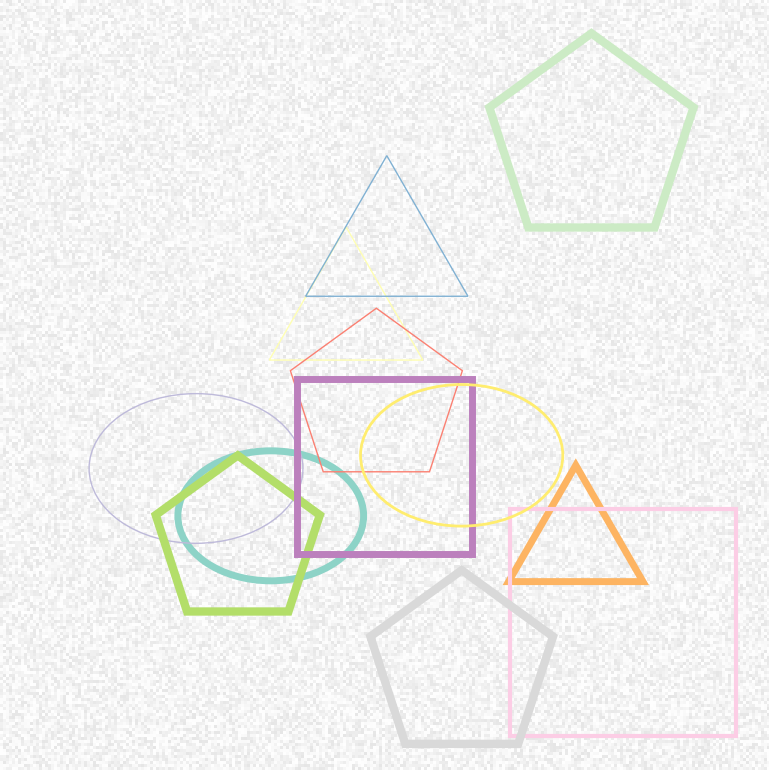[{"shape": "oval", "thickness": 2.5, "radius": 0.6, "center": [0.352, 0.33]}, {"shape": "triangle", "thickness": 0.5, "radius": 0.58, "center": [0.449, 0.59]}, {"shape": "oval", "thickness": 0.5, "radius": 0.69, "center": [0.255, 0.392]}, {"shape": "pentagon", "thickness": 0.5, "radius": 0.59, "center": [0.489, 0.482]}, {"shape": "triangle", "thickness": 0.5, "radius": 0.61, "center": [0.502, 0.676]}, {"shape": "triangle", "thickness": 2.5, "radius": 0.5, "center": [0.748, 0.295]}, {"shape": "pentagon", "thickness": 3, "radius": 0.56, "center": [0.309, 0.296]}, {"shape": "square", "thickness": 1.5, "radius": 0.74, "center": [0.809, 0.191]}, {"shape": "pentagon", "thickness": 3, "radius": 0.62, "center": [0.6, 0.135]}, {"shape": "square", "thickness": 2.5, "radius": 0.57, "center": [0.499, 0.394]}, {"shape": "pentagon", "thickness": 3, "radius": 0.7, "center": [0.768, 0.817]}, {"shape": "oval", "thickness": 1, "radius": 0.66, "center": [0.6, 0.409]}]